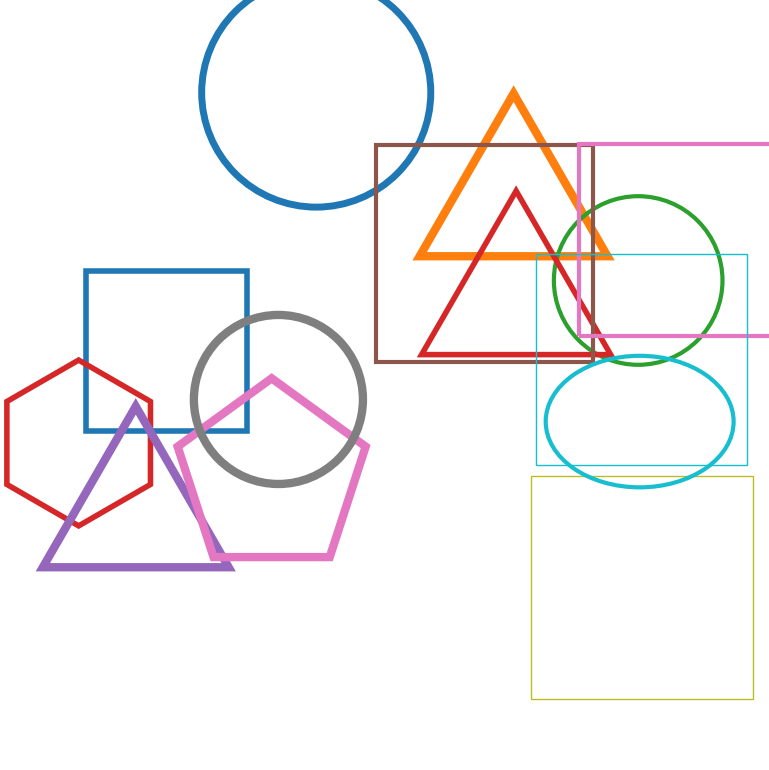[{"shape": "square", "thickness": 2, "radius": 0.52, "center": [0.216, 0.544]}, {"shape": "circle", "thickness": 2.5, "radius": 0.74, "center": [0.411, 0.88]}, {"shape": "triangle", "thickness": 3, "radius": 0.7, "center": [0.667, 0.738]}, {"shape": "circle", "thickness": 1.5, "radius": 0.55, "center": [0.829, 0.636]}, {"shape": "hexagon", "thickness": 2, "radius": 0.54, "center": [0.102, 0.425]}, {"shape": "triangle", "thickness": 2, "radius": 0.71, "center": [0.67, 0.61]}, {"shape": "triangle", "thickness": 3, "radius": 0.7, "center": [0.176, 0.333]}, {"shape": "square", "thickness": 1.5, "radius": 0.7, "center": [0.629, 0.671]}, {"shape": "pentagon", "thickness": 3, "radius": 0.64, "center": [0.353, 0.38]}, {"shape": "square", "thickness": 1.5, "radius": 0.62, "center": [0.876, 0.688]}, {"shape": "circle", "thickness": 3, "radius": 0.55, "center": [0.362, 0.481]}, {"shape": "square", "thickness": 0.5, "radius": 0.72, "center": [0.834, 0.237]}, {"shape": "oval", "thickness": 1.5, "radius": 0.61, "center": [0.831, 0.452]}, {"shape": "square", "thickness": 0.5, "radius": 0.68, "center": [0.833, 0.534]}]